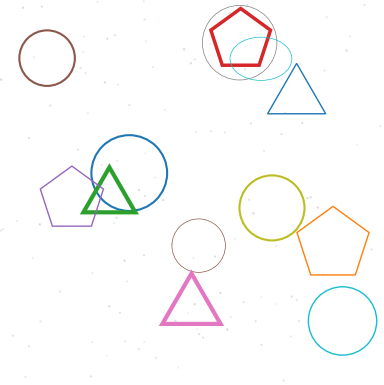[{"shape": "triangle", "thickness": 1, "radius": 0.44, "center": [0.77, 0.748]}, {"shape": "circle", "thickness": 1.5, "radius": 0.49, "center": [0.336, 0.551]}, {"shape": "pentagon", "thickness": 1, "radius": 0.49, "center": [0.865, 0.366]}, {"shape": "triangle", "thickness": 3, "radius": 0.39, "center": [0.284, 0.487]}, {"shape": "pentagon", "thickness": 2.5, "radius": 0.41, "center": [0.625, 0.896]}, {"shape": "pentagon", "thickness": 1, "radius": 0.43, "center": [0.187, 0.482]}, {"shape": "circle", "thickness": 0.5, "radius": 0.35, "center": [0.516, 0.362]}, {"shape": "circle", "thickness": 1.5, "radius": 0.36, "center": [0.122, 0.849]}, {"shape": "triangle", "thickness": 3, "radius": 0.44, "center": [0.497, 0.202]}, {"shape": "circle", "thickness": 0.5, "radius": 0.48, "center": [0.622, 0.889]}, {"shape": "circle", "thickness": 1.5, "radius": 0.42, "center": [0.707, 0.46]}, {"shape": "circle", "thickness": 1, "radius": 0.44, "center": [0.89, 0.166]}, {"shape": "oval", "thickness": 0.5, "radius": 0.4, "center": [0.678, 0.847]}]